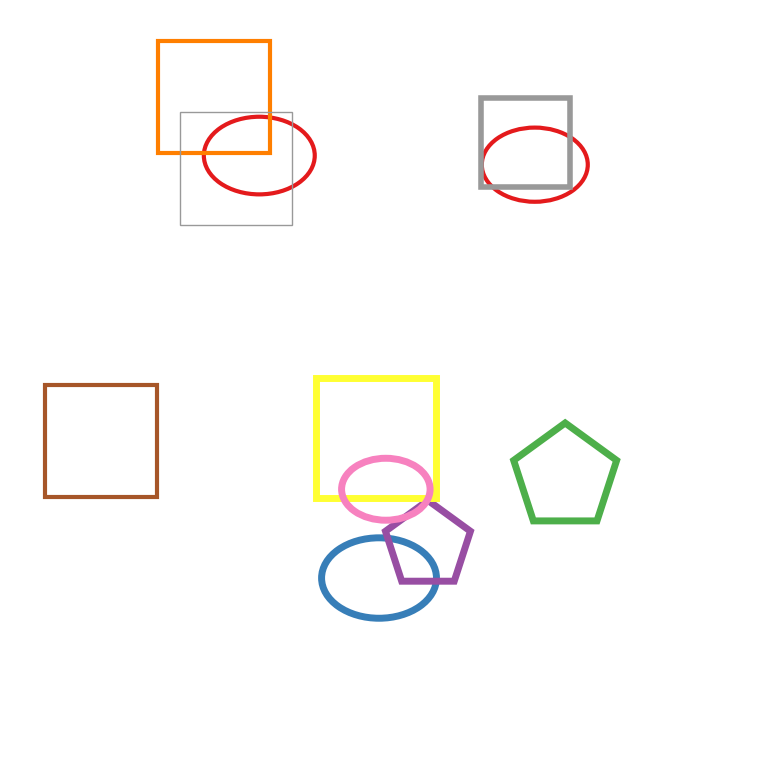[{"shape": "oval", "thickness": 1.5, "radius": 0.34, "center": [0.695, 0.786]}, {"shape": "oval", "thickness": 1.5, "radius": 0.36, "center": [0.337, 0.798]}, {"shape": "oval", "thickness": 2.5, "radius": 0.37, "center": [0.492, 0.249]}, {"shape": "pentagon", "thickness": 2.5, "radius": 0.35, "center": [0.734, 0.38]}, {"shape": "pentagon", "thickness": 2.5, "radius": 0.29, "center": [0.556, 0.292]}, {"shape": "square", "thickness": 1.5, "radius": 0.36, "center": [0.278, 0.874]}, {"shape": "square", "thickness": 2.5, "radius": 0.39, "center": [0.488, 0.431]}, {"shape": "square", "thickness": 1.5, "radius": 0.36, "center": [0.131, 0.427]}, {"shape": "oval", "thickness": 2.5, "radius": 0.29, "center": [0.501, 0.365]}, {"shape": "square", "thickness": 0.5, "radius": 0.37, "center": [0.306, 0.781]}, {"shape": "square", "thickness": 2, "radius": 0.29, "center": [0.683, 0.815]}]